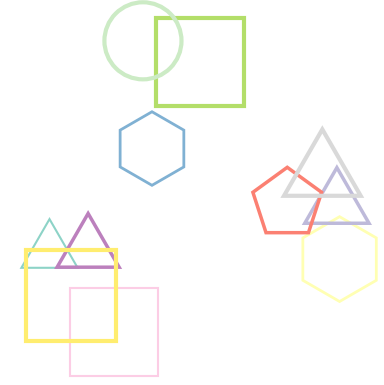[{"shape": "triangle", "thickness": 1.5, "radius": 0.42, "center": [0.129, 0.347]}, {"shape": "hexagon", "thickness": 2, "radius": 0.55, "center": [0.882, 0.327]}, {"shape": "triangle", "thickness": 2.5, "radius": 0.48, "center": [0.875, 0.468]}, {"shape": "pentagon", "thickness": 2.5, "radius": 0.47, "center": [0.746, 0.472]}, {"shape": "hexagon", "thickness": 2, "radius": 0.48, "center": [0.395, 0.614]}, {"shape": "square", "thickness": 3, "radius": 0.57, "center": [0.519, 0.839]}, {"shape": "square", "thickness": 1.5, "radius": 0.57, "center": [0.296, 0.138]}, {"shape": "triangle", "thickness": 3, "radius": 0.57, "center": [0.837, 0.549]}, {"shape": "triangle", "thickness": 2.5, "radius": 0.46, "center": [0.229, 0.353]}, {"shape": "circle", "thickness": 3, "radius": 0.5, "center": [0.371, 0.894]}, {"shape": "square", "thickness": 3, "radius": 0.59, "center": [0.184, 0.233]}]